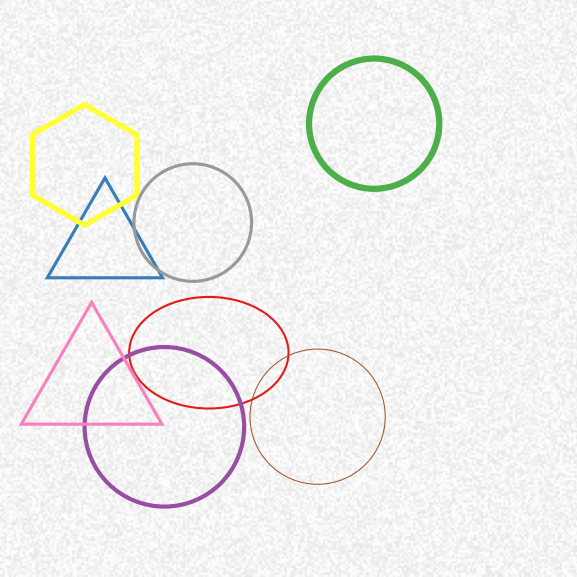[{"shape": "oval", "thickness": 1, "radius": 0.69, "center": [0.362, 0.388]}, {"shape": "triangle", "thickness": 1.5, "radius": 0.58, "center": [0.182, 0.576]}, {"shape": "circle", "thickness": 3, "radius": 0.56, "center": [0.648, 0.785]}, {"shape": "circle", "thickness": 2, "radius": 0.69, "center": [0.285, 0.26]}, {"shape": "hexagon", "thickness": 2.5, "radius": 0.52, "center": [0.147, 0.714]}, {"shape": "circle", "thickness": 0.5, "radius": 0.59, "center": [0.55, 0.278]}, {"shape": "triangle", "thickness": 1.5, "radius": 0.7, "center": [0.159, 0.335]}, {"shape": "circle", "thickness": 1.5, "radius": 0.51, "center": [0.334, 0.614]}]